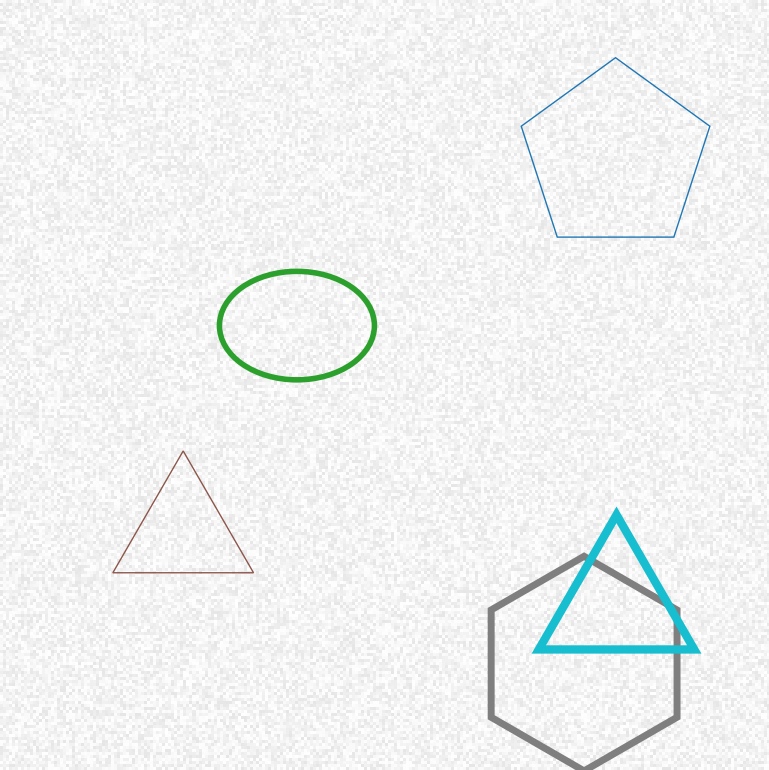[{"shape": "pentagon", "thickness": 0.5, "radius": 0.64, "center": [0.799, 0.796]}, {"shape": "oval", "thickness": 2, "radius": 0.5, "center": [0.386, 0.577]}, {"shape": "triangle", "thickness": 0.5, "radius": 0.53, "center": [0.238, 0.309]}, {"shape": "hexagon", "thickness": 2.5, "radius": 0.7, "center": [0.759, 0.138]}, {"shape": "triangle", "thickness": 3, "radius": 0.58, "center": [0.801, 0.215]}]